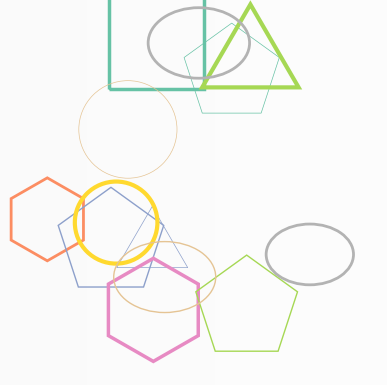[{"shape": "pentagon", "thickness": 0.5, "radius": 0.65, "center": [0.598, 0.811]}, {"shape": "square", "thickness": 2.5, "radius": 0.61, "center": [0.405, 0.892]}, {"shape": "hexagon", "thickness": 2, "radius": 0.54, "center": [0.122, 0.43]}, {"shape": "triangle", "thickness": 0.5, "radius": 0.53, "center": [0.393, 0.358]}, {"shape": "pentagon", "thickness": 1, "radius": 0.72, "center": [0.286, 0.37]}, {"shape": "hexagon", "thickness": 2.5, "radius": 0.67, "center": [0.396, 0.195]}, {"shape": "pentagon", "thickness": 1, "radius": 0.69, "center": [0.637, 0.199]}, {"shape": "triangle", "thickness": 3, "radius": 0.72, "center": [0.646, 0.845]}, {"shape": "circle", "thickness": 3, "radius": 0.53, "center": [0.3, 0.422]}, {"shape": "oval", "thickness": 1, "radius": 0.66, "center": [0.425, 0.28]}, {"shape": "circle", "thickness": 0.5, "radius": 0.63, "center": [0.33, 0.664]}, {"shape": "oval", "thickness": 2, "radius": 0.65, "center": [0.513, 0.888]}, {"shape": "oval", "thickness": 2, "radius": 0.56, "center": [0.8, 0.339]}]